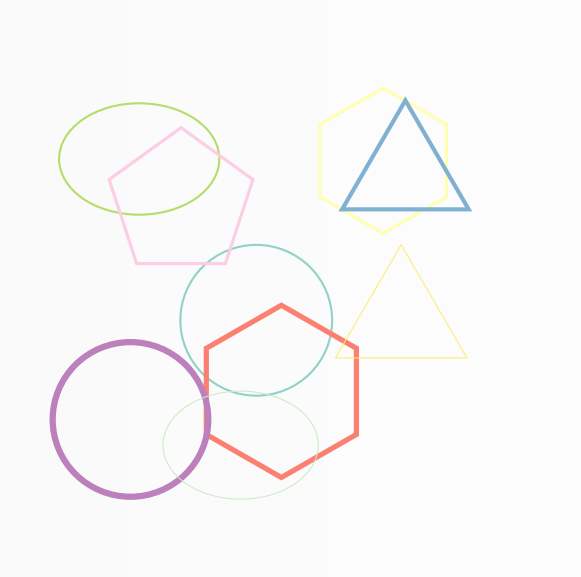[{"shape": "circle", "thickness": 1, "radius": 0.65, "center": [0.441, 0.445]}, {"shape": "hexagon", "thickness": 1.5, "radius": 0.63, "center": [0.659, 0.721]}, {"shape": "hexagon", "thickness": 2.5, "radius": 0.75, "center": [0.484, 0.321]}, {"shape": "triangle", "thickness": 2, "radius": 0.63, "center": [0.697, 0.699]}, {"shape": "oval", "thickness": 1, "radius": 0.69, "center": [0.24, 0.724]}, {"shape": "pentagon", "thickness": 1.5, "radius": 0.65, "center": [0.311, 0.648]}, {"shape": "circle", "thickness": 3, "radius": 0.67, "center": [0.224, 0.273]}, {"shape": "oval", "thickness": 0.5, "radius": 0.67, "center": [0.414, 0.228]}, {"shape": "triangle", "thickness": 0.5, "radius": 0.65, "center": [0.69, 0.445]}]